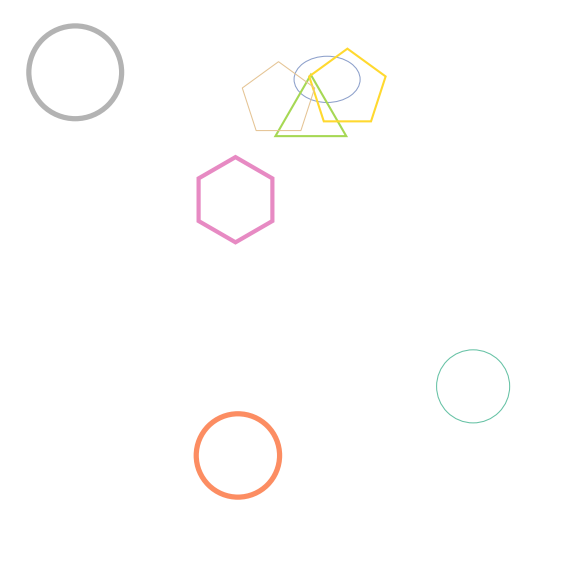[{"shape": "circle", "thickness": 0.5, "radius": 0.32, "center": [0.819, 0.33]}, {"shape": "circle", "thickness": 2.5, "radius": 0.36, "center": [0.412, 0.21]}, {"shape": "oval", "thickness": 0.5, "radius": 0.29, "center": [0.566, 0.862]}, {"shape": "hexagon", "thickness": 2, "radius": 0.37, "center": [0.408, 0.653]}, {"shape": "triangle", "thickness": 1, "radius": 0.35, "center": [0.538, 0.799]}, {"shape": "pentagon", "thickness": 1, "radius": 0.35, "center": [0.602, 0.845]}, {"shape": "pentagon", "thickness": 0.5, "radius": 0.33, "center": [0.482, 0.826]}, {"shape": "circle", "thickness": 2.5, "radius": 0.4, "center": [0.13, 0.874]}]